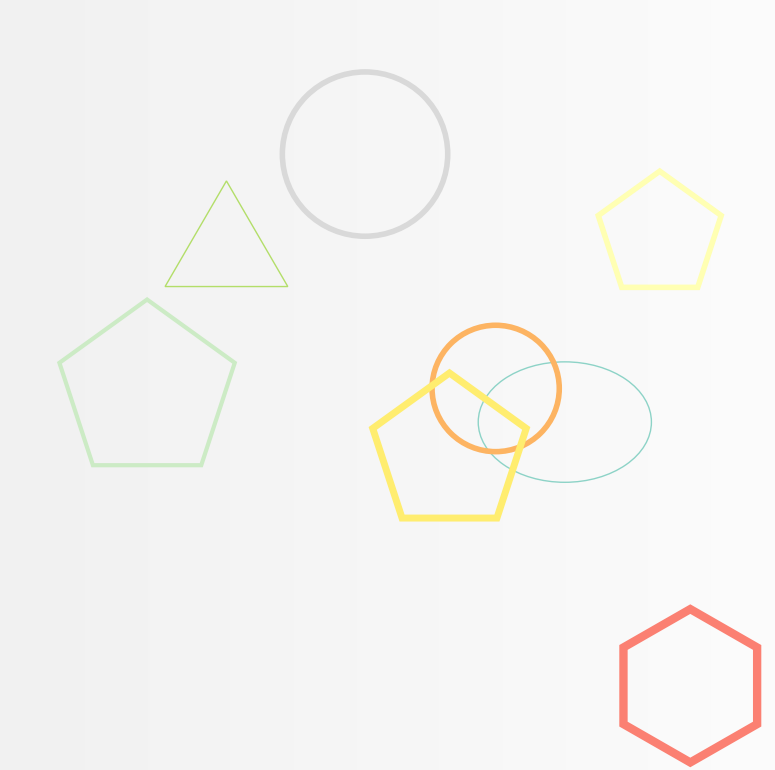[{"shape": "oval", "thickness": 0.5, "radius": 0.56, "center": [0.729, 0.452]}, {"shape": "pentagon", "thickness": 2, "radius": 0.42, "center": [0.851, 0.694]}, {"shape": "hexagon", "thickness": 3, "radius": 0.5, "center": [0.891, 0.109]}, {"shape": "circle", "thickness": 2, "radius": 0.41, "center": [0.64, 0.496]}, {"shape": "triangle", "thickness": 0.5, "radius": 0.46, "center": [0.292, 0.674]}, {"shape": "circle", "thickness": 2, "radius": 0.53, "center": [0.471, 0.8]}, {"shape": "pentagon", "thickness": 1.5, "radius": 0.59, "center": [0.19, 0.492]}, {"shape": "pentagon", "thickness": 2.5, "radius": 0.52, "center": [0.58, 0.411]}]